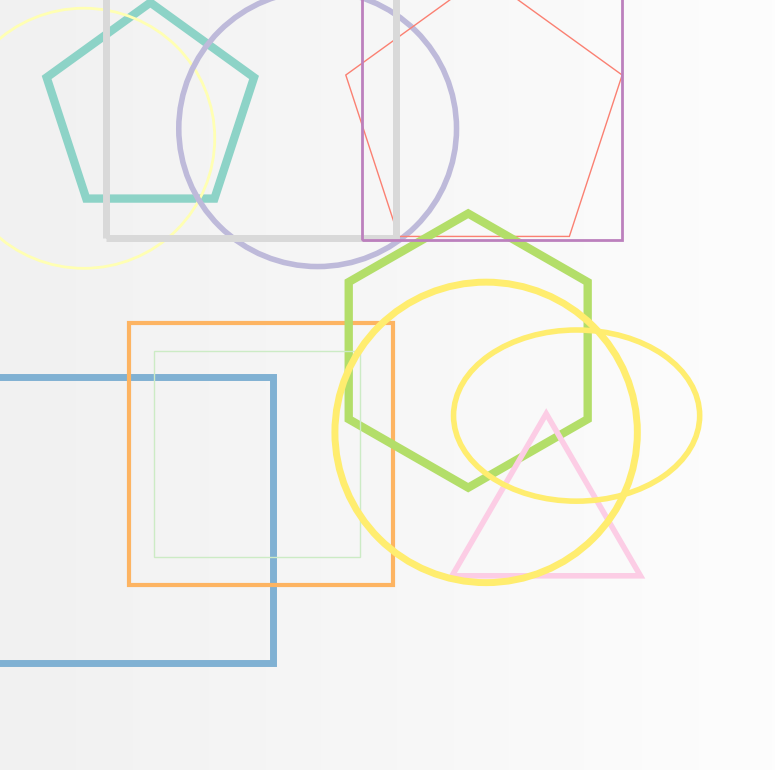[{"shape": "pentagon", "thickness": 3, "radius": 0.7, "center": [0.194, 0.856]}, {"shape": "circle", "thickness": 1, "radius": 0.84, "center": [0.108, 0.82]}, {"shape": "circle", "thickness": 2, "radius": 0.9, "center": [0.41, 0.833]}, {"shape": "pentagon", "thickness": 0.5, "radius": 0.94, "center": [0.624, 0.845]}, {"shape": "square", "thickness": 2.5, "radius": 0.93, "center": [0.166, 0.325]}, {"shape": "square", "thickness": 1.5, "radius": 0.85, "center": [0.337, 0.41]}, {"shape": "hexagon", "thickness": 3, "radius": 0.89, "center": [0.604, 0.545]}, {"shape": "triangle", "thickness": 2, "radius": 0.7, "center": [0.705, 0.322]}, {"shape": "square", "thickness": 2.5, "radius": 0.94, "center": [0.324, 0.879]}, {"shape": "square", "thickness": 1, "radius": 0.84, "center": [0.634, 0.856]}, {"shape": "square", "thickness": 0.5, "radius": 0.67, "center": [0.332, 0.41]}, {"shape": "oval", "thickness": 2, "radius": 0.79, "center": [0.744, 0.46]}, {"shape": "circle", "thickness": 2.5, "radius": 0.98, "center": [0.627, 0.438]}]